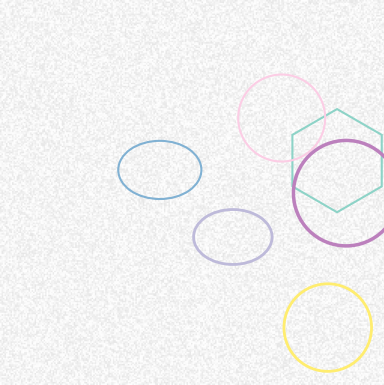[{"shape": "hexagon", "thickness": 1.5, "radius": 0.67, "center": [0.876, 0.583]}, {"shape": "oval", "thickness": 2, "radius": 0.51, "center": [0.605, 0.384]}, {"shape": "oval", "thickness": 1.5, "radius": 0.54, "center": [0.415, 0.559]}, {"shape": "circle", "thickness": 1.5, "radius": 0.56, "center": [0.732, 0.693]}, {"shape": "circle", "thickness": 2.5, "radius": 0.68, "center": [0.899, 0.498]}, {"shape": "circle", "thickness": 2, "radius": 0.57, "center": [0.851, 0.149]}]